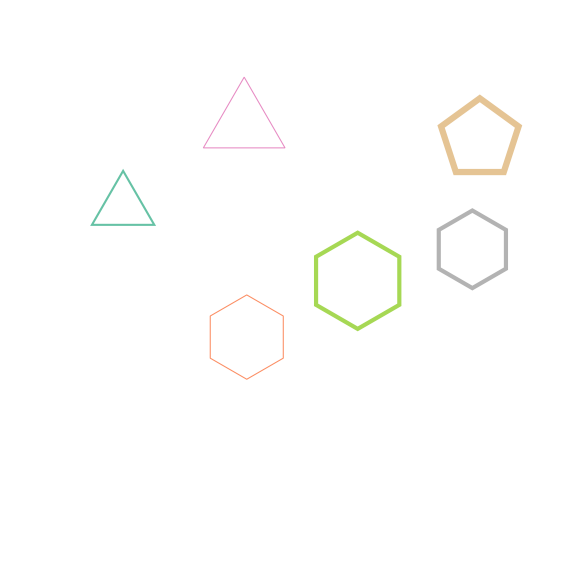[{"shape": "triangle", "thickness": 1, "radius": 0.31, "center": [0.213, 0.641]}, {"shape": "hexagon", "thickness": 0.5, "radius": 0.37, "center": [0.427, 0.415]}, {"shape": "triangle", "thickness": 0.5, "radius": 0.41, "center": [0.423, 0.784]}, {"shape": "hexagon", "thickness": 2, "radius": 0.42, "center": [0.619, 0.513]}, {"shape": "pentagon", "thickness": 3, "radius": 0.35, "center": [0.831, 0.758]}, {"shape": "hexagon", "thickness": 2, "radius": 0.34, "center": [0.818, 0.567]}]